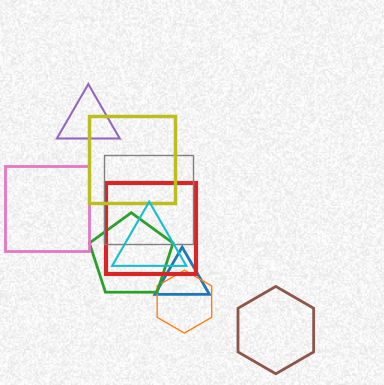[{"shape": "triangle", "thickness": 2, "radius": 0.41, "center": [0.473, 0.276]}, {"shape": "hexagon", "thickness": 1, "radius": 0.41, "center": [0.479, 0.216]}, {"shape": "pentagon", "thickness": 2, "radius": 0.57, "center": [0.341, 0.333]}, {"shape": "square", "thickness": 3, "radius": 0.59, "center": [0.392, 0.407]}, {"shape": "triangle", "thickness": 1.5, "radius": 0.47, "center": [0.229, 0.687]}, {"shape": "hexagon", "thickness": 2, "radius": 0.57, "center": [0.716, 0.143]}, {"shape": "square", "thickness": 2, "radius": 0.55, "center": [0.122, 0.459]}, {"shape": "square", "thickness": 1, "radius": 0.57, "center": [0.386, 0.482]}, {"shape": "square", "thickness": 2.5, "radius": 0.56, "center": [0.342, 0.585]}, {"shape": "triangle", "thickness": 1.5, "radius": 0.56, "center": [0.388, 0.365]}]